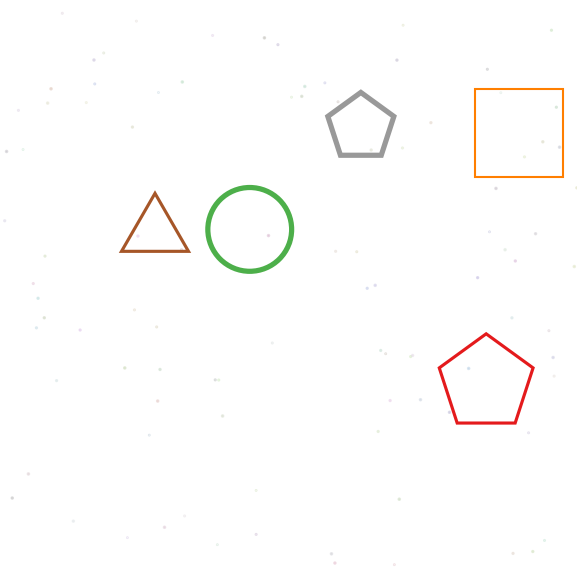[{"shape": "pentagon", "thickness": 1.5, "radius": 0.43, "center": [0.842, 0.336]}, {"shape": "circle", "thickness": 2.5, "radius": 0.36, "center": [0.432, 0.602]}, {"shape": "square", "thickness": 1, "radius": 0.38, "center": [0.899, 0.769]}, {"shape": "triangle", "thickness": 1.5, "radius": 0.33, "center": [0.268, 0.597]}, {"shape": "pentagon", "thickness": 2.5, "radius": 0.3, "center": [0.625, 0.779]}]